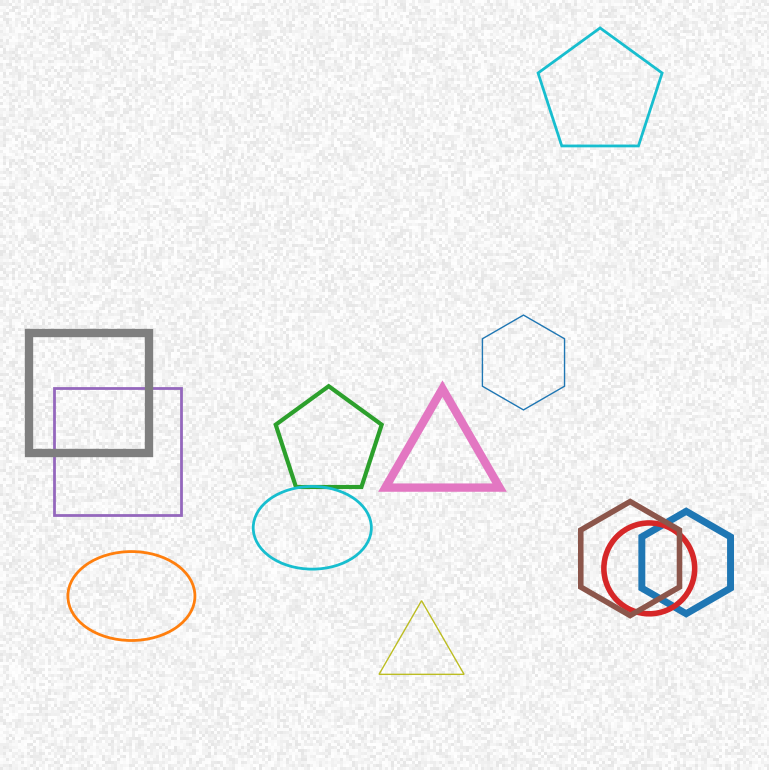[{"shape": "hexagon", "thickness": 0.5, "radius": 0.31, "center": [0.68, 0.529]}, {"shape": "hexagon", "thickness": 2.5, "radius": 0.33, "center": [0.891, 0.269]}, {"shape": "oval", "thickness": 1, "radius": 0.41, "center": [0.171, 0.226]}, {"shape": "pentagon", "thickness": 1.5, "radius": 0.36, "center": [0.427, 0.426]}, {"shape": "circle", "thickness": 2, "radius": 0.29, "center": [0.843, 0.262]}, {"shape": "square", "thickness": 1, "radius": 0.41, "center": [0.153, 0.414]}, {"shape": "hexagon", "thickness": 2, "radius": 0.37, "center": [0.818, 0.275]}, {"shape": "triangle", "thickness": 3, "radius": 0.43, "center": [0.575, 0.41]}, {"shape": "square", "thickness": 3, "radius": 0.39, "center": [0.116, 0.49]}, {"shape": "triangle", "thickness": 0.5, "radius": 0.32, "center": [0.547, 0.156]}, {"shape": "oval", "thickness": 1, "radius": 0.38, "center": [0.406, 0.315]}, {"shape": "pentagon", "thickness": 1, "radius": 0.42, "center": [0.779, 0.879]}]